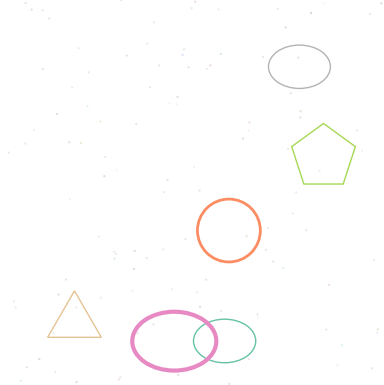[{"shape": "oval", "thickness": 1, "radius": 0.4, "center": [0.583, 0.114]}, {"shape": "circle", "thickness": 2, "radius": 0.41, "center": [0.595, 0.401]}, {"shape": "oval", "thickness": 3, "radius": 0.55, "center": [0.453, 0.114]}, {"shape": "pentagon", "thickness": 1, "radius": 0.43, "center": [0.84, 0.592]}, {"shape": "triangle", "thickness": 1, "radius": 0.4, "center": [0.193, 0.164]}, {"shape": "oval", "thickness": 1, "radius": 0.4, "center": [0.778, 0.827]}]